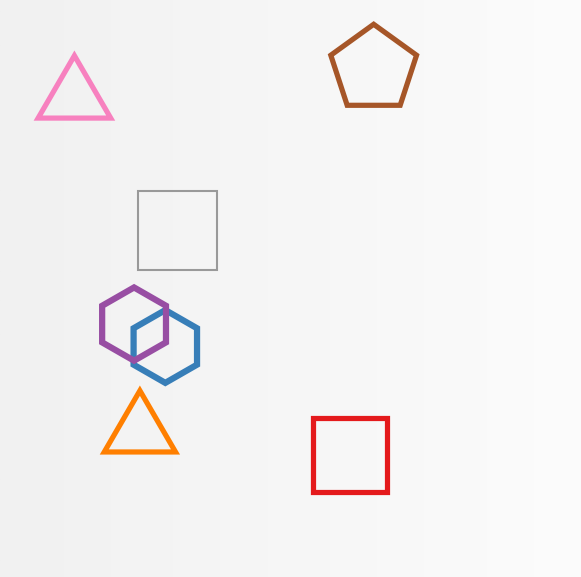[{"shape": "square", "thickness": 2.5, "radius": 0.32, "center": [0.602, 0.211]}, {"shape": "hexagon", "thickness": 3, "radius": 0.32, "center": [0.284, 0.399]}, {"shape": "hexagon", "thickness": 3, "radius": 0.32, "center": [0.231, 0.438]}, {"shape": "triangle", "thickness": 2.5, "radius": 0.35, "center": [0.241, 0.252]}, {"shape": "pentagon", "thickness": 2.5, "radius": 0.39, "center": [0.643, 0.88]}, {"shape": "triangle", "thickness": 2.5, "radius": 0.36, "center": [0.128, 0.831]}, {"shape": "square", "thickness": 1, "radius": 0.34, "center": [0.305, 0.6]}]